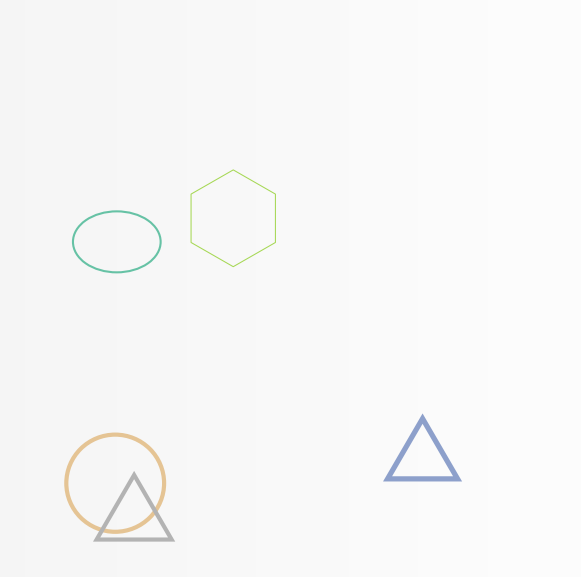[{"shape": "oval", "thickness": 1, "radius": 0.38, "center": [0.201, 0.58]}, {"shape": "triangle", "thickness": 2.5, "radius": 0.35, "center": [0.727, 0.205]}, {"shape": "hexagon", "thickness": 0.5, "radius": 0.42, "center": [0.401, 0.621]}, {"shape": "circle", "thickness": 2, "radius": 0.42, "center": [0.198, 0.162]}, {"shape": "triangle", "thickness": 2, "radius": 0.37, "center": [0.231, 0.102]}]